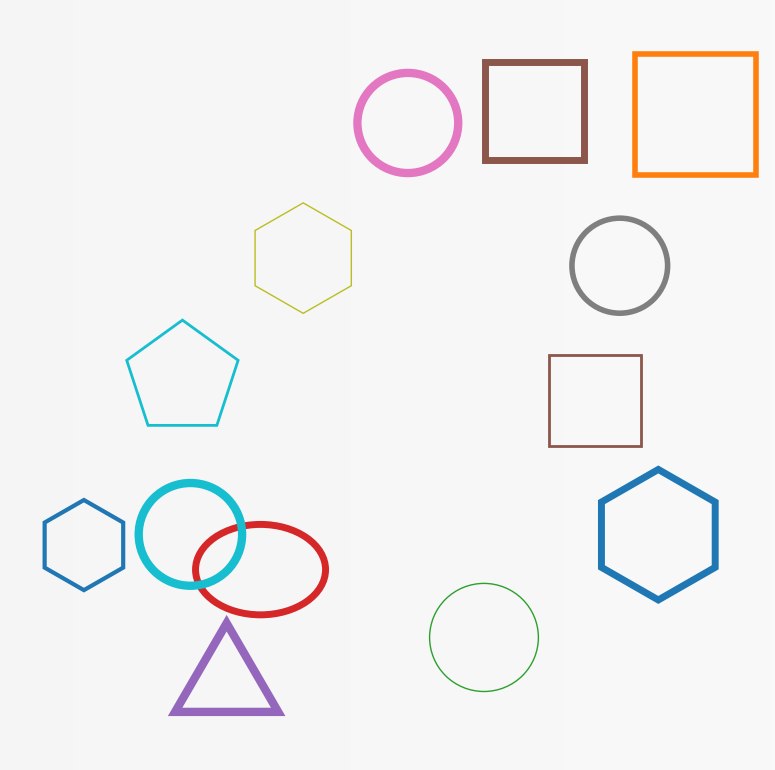[{"shape": "hexagon", "thickness": 2.5, "radius": 0.42, "center": [0.849, 0.306]}, {"shape": "hexagon", "thickness": 1.5, "radius": 0.29, "center": [0.108, 0.292]}, {"shape": "square", "thickness": 2, "radius": 0.39, "center": [0.898, 0.851]}, {"shape": "circle", "thickness": 0.5, "radius": 0.35, "center": [0.625, 0.172]}, {"shape": "oval", "thickness": 2.5, "radius": 0.42, "center": [0.336, 0.26]}, {"shape": "triangle", "thickness": 3, "radius": 0.38, "center": [0.292, 0.114]}, {"shape": "square", "thickness": 2.5, "radius": 0.32, "center": [0.689, 0.856]}, {"shape": "square", "thickness": 1, "radius": 0.3, "center": [0.768, 0.48]}, {"shape": "circle", "thickness": 3, "radius": 0.33, "center": [0.526, 0.84]}, {"shape": "circle", "thickness": 2, "radius": 0.31, "center": [0.8, 0.655]}, {"shape": "hexagon", "thickness": 0.5, "radius": 0.36, "center": [0.391, 0.665]}, {"shape": "circle", "thickness": 3, "radius": 0.33, "center": [0.246, 0.306]}, {"shape": "pentagon", "thickness": 1, "radius": 0.38, "center": [0.235, 0.509]}]